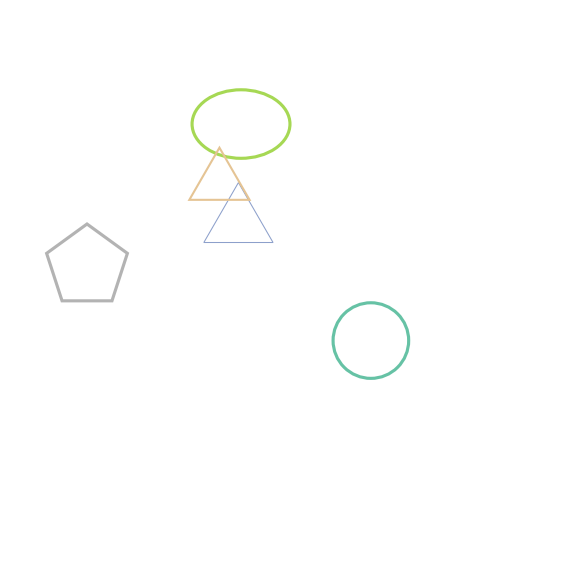[{"shape": "circle", "thickness": 1.5, "radius": 0.33, "center": [0.642, 0.409]}, {"shape": "triangle", "thickness": 0.5, "radius": 0.35, "center": [0.413, 0.614]}, {"shape": "oval", "thickness": 1.5, "radius": 0.42, "center": [0.417, 0.784]}, {"shape": "triangle", "thickness": 1, "radius": 0.3, "center": [0.38, 0.683]}, {"shape": "pentagon", "thickness": 1.5, "radius": 0.37, "center": [0.151, 0.538]}]